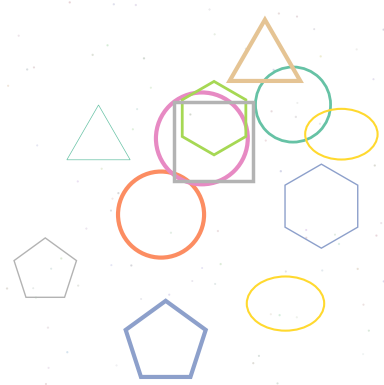[{"shape": "circle", "thickness": 2, "radius": 0.49, "center": [0.761, 0.728]}, {"shape": "triangle", "thickness": 0.5, "radius": 0.47, "center": [0.256, 0.632]}, {"shape": "circle", "thickness": 3, "radius": 0.56, "center": [0.418, 0.443]}, {"shape": "pentagon", "thickness": 3, "radius": 0.55, "center": [0.43, 0.109]}, {"shape": "hexagon", "thickness": 1, "radius": 0.55, "center": [0.835, 0.465]}, {"shape": "circle", "thickness": 3, "radius": 0.6, "center": [0.524, 0.641]}, {"shape": "hexagon", "thickness": 2, "radius": 0.48, "center": [0.556, 0.693]}, {"shape": "oval", "thickness": 1.5, "radius": 0.47, "center": [0.887, 0.651]}, {"shape": "oval", "thickness": 1.5, "radius": 0.5, "center": [0.742, 0.211]}, {"shape": "triangle", "thickness": 3, "radius": 0.53, "center": [0.688, 0.843]}, {"shape": "pentagon", "thickness": 1, "radius": 0.43, "center": [0.118, 0.297]}, {"shape": "square", "thickness": 2.5, "radius": 0.51, "center": [0.554, 0.633]}]